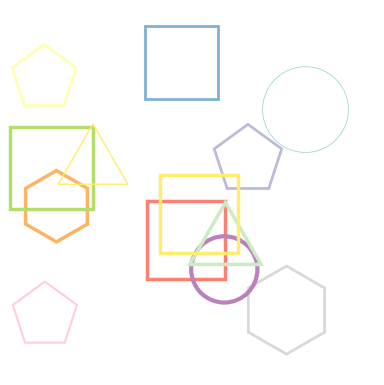[{"shape": "circle", "thickness": 0.5, "radius": 0.56, "center": [0.794, 0.715]}, {"shape": "pentagon", "thickness": 2, "radius": 0.44, "center": [0.115, 0.797]}, {"shape": "pentagon", "thickness": 2, "radius": 0.46, "center": [0.644, 0.585]}, {"shape": "square", "thickness": 2.5, "radius": 0.51, "center": [0.483, 0.378]}, {"shape": "square", "thickness": 2, "radius": 0.47, "center": [0.471, 0.838]}, {"shape": "hexagon", "thickness": 2.5, "radius": 0.46, "center": [0.147, 0.464]}, {"shape": "square", "thickness": 2.5, "radius": 0.53, "center": [0.134, 0.564]}, {"shape": "pentagon", "thickness": 1.5, "radius": 0.44, "center": [0.117, 0.181]}, {"shape": "hexagon", "thickness": 2, "radius": 0.57, "center": [0.744, 0.195]}, {"shape": "circle", "thickness": 3, "radius": 0.43, "center": [0.583, 0.3]}, {"shape": "triangle", "thickness": 2.5, "radius": 0.54, "center": [0.586, 0.367]}, {"shape": "triangle", "thickness": 1, "radius": 0.52, "center": [0.241, 0.574]}, {"shape": "square", "thickness": 2.5, "radius": 0.51, "center": [0.516, 0.443]}]